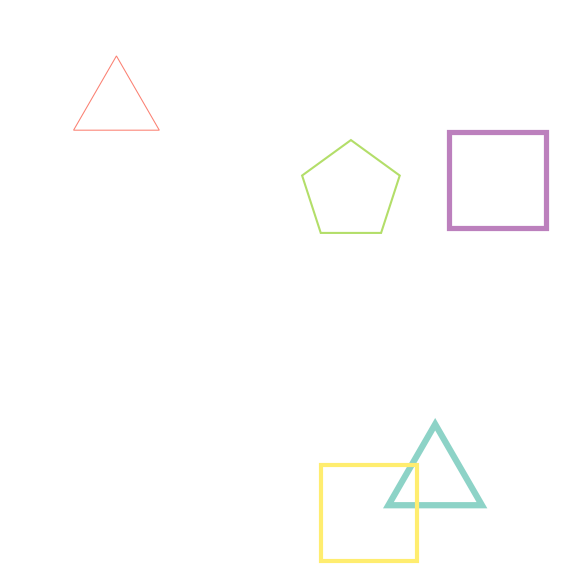[{"shape": "triangle", "thickness": 3, "radius": 0.47, "center": [0.754, 0.171]}, {"shape": "triangle", "thickness": 0.5, "radius": 0.43, "center": [0.202, 0.817]}, {"shape": "pentagon", "thickness": 1, "radius": 0.44, "center": [0.608, 0.668]}, {"shape": "square", "thickness": 2.5, "radius": 0.42, "center": [0.861, 0.688]}, {"shape": "square", "thickness": 2, "radius": 0.41, "center": [0.639, 0.111]}]